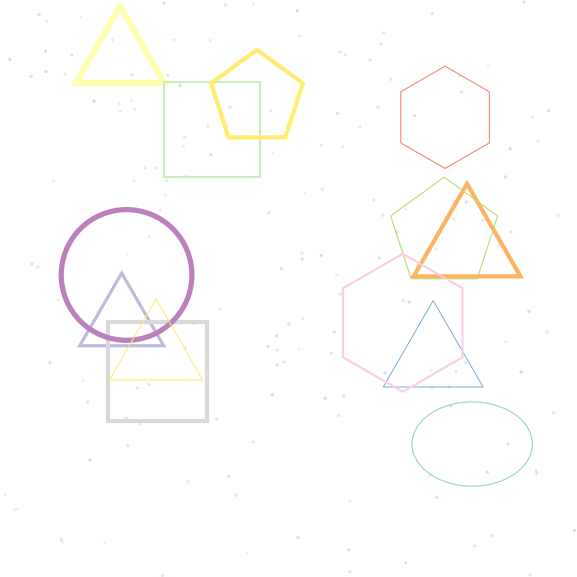[{"shape": "oval", "thickness": 0.5, "radius": 0.52, "center": [0.818, 0.23]}, {"shape": "triangle", "thickness": 3, "radius": 0.44, "center": [0.208, 0.9]}, {"shape": "triangle", "thickness": 1.5, "radius": 0.42, "center": [0.211, 0.442]}, {"shape": "hexagon", "thickness": 0.5, "radius": 0.44, "center": [0.771, 0.796]}, {"shape": "triangle", "thickness": 0.5, "radius": 0.5, "center": [0.75, 0.379]}, {"shape": "triangle", "thickness": 2, "radius": 0.53, "center": [0.809, 0.574]}, {"shape": "pentagon", "thickness": 0.5, "radius": 0.49, "center": [0.769, 0.595]}, {"shape": "hexagon", "thickness": 1, "radius": 0.6, "center": [0.697, 0.44]}, {"shape": "square", "thickness": 2, "radius": 0.43, "center": [0.273, 0.356]}, {"shape": "circle", "thickness": 2.5, "radius": 0.57, "center": [0.219, 0.523]}, {"shape": "square", "thickness": 1, "radius": 0.41, "center": [0.367, 0.775]}, {"shape": "triangle", "thickness": 0.5, "radius": 0.47, "center": [0.27, 0.388]}, {"shape": "pentagon", "thickness": 2, "radius": 0.42, "center": [0.445, 0.829]}]